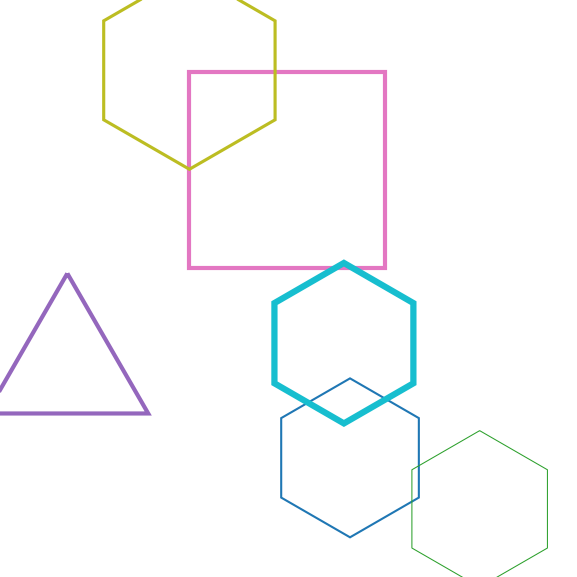[{"shape": "hexagon", "thickness": 1, "radius": 0.69, "center": [0.606, 0.206]}, {"shape": "hexagon", "thickness": 0.5, "radius": 0.68, "center": [0.831, 0.118]}, {"shape": "triangle", "thickness": 2, "radius": 0.81, "center": [0.117, 0.364]}, {"shape": "square", "thickness": 2, "radius": 0.85, "center": [0.497, 0.705]}, {"shape": "hexagon", "thickness": 1.5, "radius": 0.86, "center": [0.328, 0.877]}, {"shape": "hexagon", "thickness": 3, "radius": 0.69, "center": [0.596, 0.405]}]